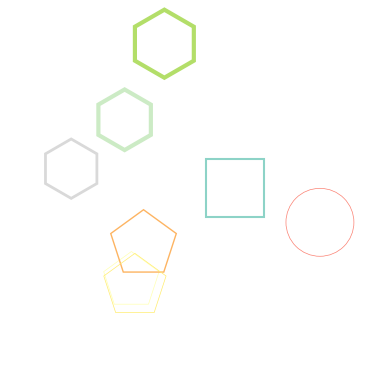[{"shape": "square", "thickness": 1.5, "radius": 0.38, "center": [0.612, 0.511]}, {"shape": "pentagon", "thickness": 0.5, "radius": 0.38, "center": [0.341, 0.271]}, {"shape": "circle", "thickness": 0.5, "radius": 0.44, "center": [0.831, 0.423]}, {"shape": "pentagon", "thickness": 1, "radius": 0.45, "center": [0.373, 0.366]}, {"shape": "hexagon", "thickness": 3, "radius": 0.44, "center": [0.427, 0.886]}, {"shape": "hexagon", "thickness": 2, "radius": 0.39, "center": [0.185, 0.562]}, {"shape": "hexagon", "thickness": 3, "radius": 0.39, "center": [0.324, 0.689]}, {"shape": "pentagon", "thickness": 0.5, "radius": 0.43, "center": [0.35, 0.257]}]